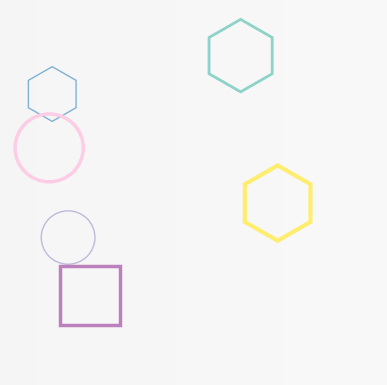[{"shape": "hexagon", "thickness": 2, "radius": 0.47, "center": [0.621, 0.856]}, {"shape": "circle", "thickness": 1, "radius": 0.35, "center": [0.176, 0.383]}, {"shape": "hexagon", "thickness": 1, "radius": 0.36, "center": [0.135, 0.756]}, {"shape": "circle", "thickness": 2.5, "radius": 0.44, "center": [0.127, 0.616]}, {"shape": "square", "thickness": 2.5, "radius": 0.38, "center": [0.232, 0.231]}, {"shape": "hexagon", "thickness": 3, "radius": 0.49, "center": [0.717, 0.473]}]